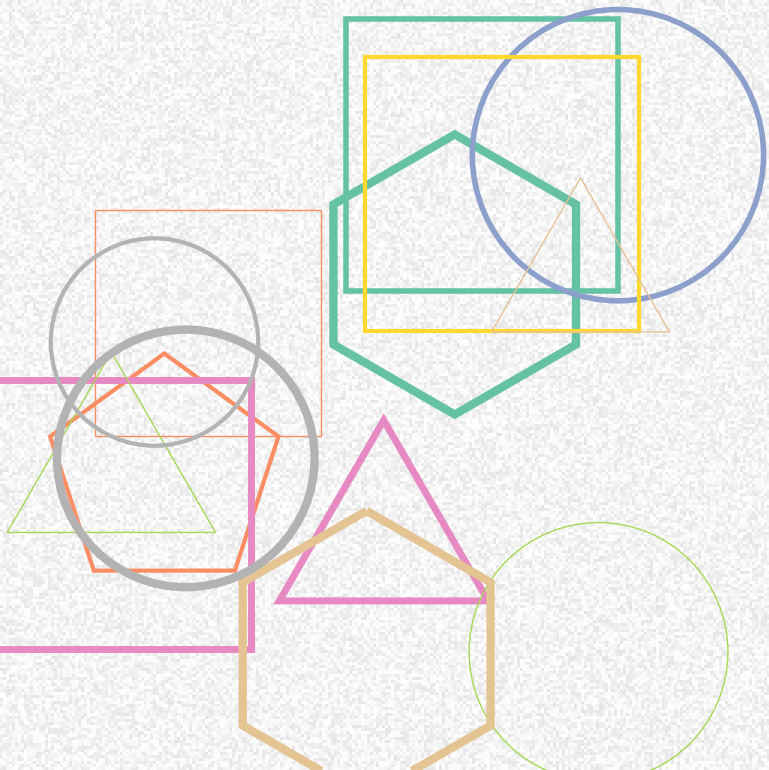[{"shape": "square", "thickness": 2, "radius": 0.88, "center": [0.626, 0.799]}, {"shape": "hexagon", "thickness": 3, "radius": 0.91, "center": [0.591, 0.644]}, {"shape": "pentagon", "thickness": 1.5, "radius": 0.78, "center": [0.213, 0.385]}, {"shape": "square", "thickness": 0.5, "radius": 0.73, "center": [0.27, 0.58]}, {"shape": "circle", "thickness": 2, "radius": 0.95, "center": [0.803, 0.799]}, {"shape": "triangle", "thickness": 2.5, "radius": 0.78, "center": [0.498, 0.298]}, {"shape": "square", "thickness": 2.5, "radius": 0.87, "center": [0.151, 0.332]}, {"shape": "circle", "thickness": 0.5, "radius": 0.84, "center": [0.777, 0.153]}, {"shape": "triangle", "thickness": 0.5, "radius": 0.78, "center": [0.145, 0.387]}, {"shape": "square", "thickness": 1.5, "radius": 0.89, "center": [0.652, 0.748]}, {"shape": "triangle", "thickness": 0.5, "radius": 0.67, "center": [0.754, 0.636]}, {"shape": "hexagon", "thickness": 3, "radius": 0.93, "center": [0.476, 0.151]}, {"shape": "circle", "thickness": 3, "radius": 0.84, "center": [0.241, 0.405]}, {"shape": "circle", "thickness": 1.5, "radius": 0.67, "center": [0.201, 0.556]}]